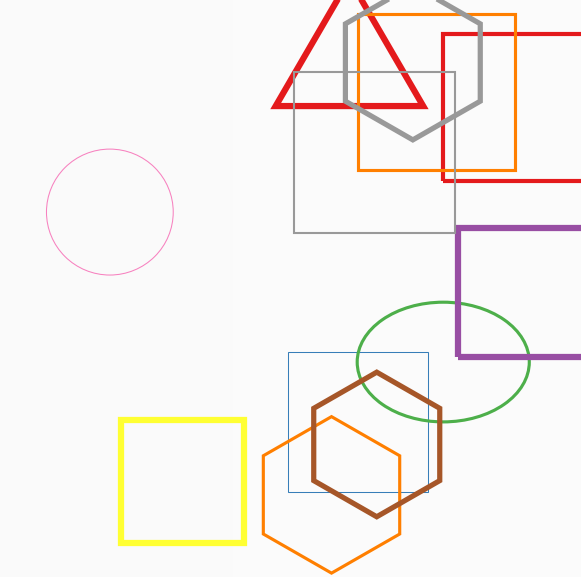[{"shape": "square", "thickness": 2, "radius": 0.64, "center": [0.89, 0.813]}, {"shape": "triangle", "thickness": 3, "radius": 0.73, "center": [0.601, 0.889]}, {"shape": "square", "thickness": 0.5, "radius": 0.6, "center": [0.616, 0.269]}, {"shape": "oval", "thickness": 1.5, "radius": 0.74, "center": [0.763, 0.372]}, {"shape": "square", "thickness": 3, "radius": 0.56, "center": [0.899, 0.493]}, {"shape": "square", "thickness": 1.5, "radius": 0.67, "center": [0.751, 0.84]}, {"shape": "hexagon", "thickness": 1.5, "radius": 0.68, "center": [0.57, 0.142]}, {"shape": "square", "thickness": 3, "radius": 0.53, "center": [0.314, 0.165]}, {"shape": "hexagon", "thickness": 2.5, "radius": 0.63, "center": [0.648, 0.229]}, {"shape": "circle", "thickness": 0.5, "radius": 0.55, "center": [0.189, 0.632]}, {"shape": "square", "thickness": 1, "radius": 0.7, "center": [0.644, 0.735]}, {"shape": "hexagon", "thickness": 2.5, "radius": 0.67, "center": [0.71, 0.891]}]